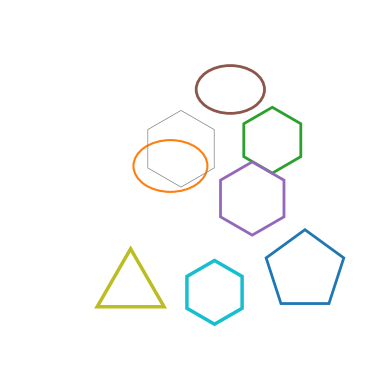[{"shape": "pentagon", "thickness": 2, "radius": 0.53, "center": [0.792, 0.297]}, {"shape": "oval", "thickness": 1.5, "radius": 0.48, "center": [0.443, 0.569]}, {"shape": "hexagon", "thickness": 2, "radius": 0.43, "center": [0.707, 0.636]}, {"shape": "hexagon", "thickness": 2, "radius": 0.48, "center": [0.655, 0.484]}, {"shape": "oval", "thickness": 2, "radius": 0.44, "center": [0.598, 0.768]}, {"shape": "hexagon", "thickness": 0.5, "radius": 0.5, "center": [0.47, 0.614]}, {"shape": "triangle", "thickness": 2.5, "radius": 0.5, "center": [0.339, 0.253]}, {"shape": "hexagon", "thickness": 2.5, "radius": 0.41, "center": [0.557, 0.241]}]